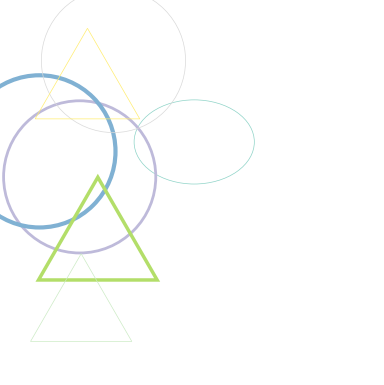[{"shape": "oval", "thickness": 0.5, "radius": 0.78, "center": [0.504, 0.631]}, {"shape": "circle", "thickness": 2, "radius": 0.99, "center": [0.207, 0.541]}, {"shape": "circle", "thickness": 3, "radius": 0.99, "center": [0.102, 0.607]}, {"shape": "triangle", "thickness": 2.5, "radius": 0.89, "center": [0.254, 0.362]}, {"shape": "circle", "thickness": 0.5, "radius": 0.94, "center": [0.295, 0.843]}, {"shape": "triangle", "thickness": 0.5, "radius": 0.76, "center": [0.211, 0.189]}, {"shape": "triangle", "thickness": 0.5, "radius": 0.78, "center": [0.227, 0.77]}]